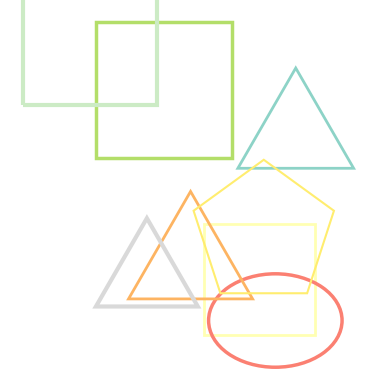[{"shape": "triangle", "thickness": 2, "radius": 0.87, "center": [0.768, 0.65]}, {"shape": "square", "thickness": 2, "radius": 0.72, "center": [0.675, 0.275]}, {"shape": "oval", "thickness": 2.5, "radius": 0.87, "center": [0.715, 0.167]}, {"shape": "triangle", "thickness": 2, "radius": 0.93, "center": [0.495, 0.317]}, {"shape": "square", "thickness": 2.5, "radius": 0.88, "center": [0.425, 0.766]}, {"shape": "triangle", "thickness": 3, "radius": 0.76, "center": [0.381, 0.28]}, {"shape": "square", "thickness": 3, "radius": 0.87, "center": [0.234, 0.899]}, {"shape": "pentagon", "thickness": 1.5, "radius": 0.96, "center": [0.685, 0.393]}]